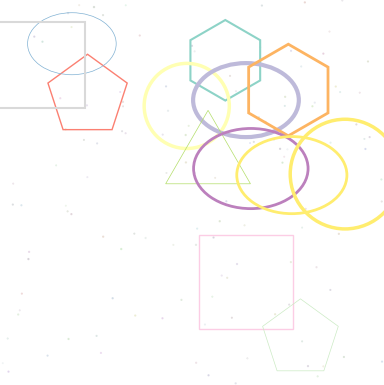[{"shape": "hexagon", "thickness": 1.5, "radius": 0.52, "center": [0.585, 0.843]}, {"shape": "circle", "thickness": 2.5, "radius": 0.55, "center": [0.485, 0.725]}, {"shape": "oval", "thickness": 3, "radius": 0.69, "center": [0.639, 0.74]}, {"shape": "pentagon", "thickness": 1, "radius": 0.54, "center": [0.227, 0.751]}, {"shape": "oval", "thickness": 0.5, "radius": 0.58, "center": [0.187, 0.886]}, {"shape": "hexagon", "thickness": 2, "radius": 0.6, "center": [0.749, 0.766]}, {"shape": "triangle", "thickness": 0.5, "radius": 0.64, "center": [0.54, 0.586]}, {"shape": "square", "thickness": 1, "radius": 0.61, "center": [0.639, 0.268]}, {"shape": "square", "thickness": 1.5, "radius": 0.56, "center": [0.109, 0.832]}, {"shape": "oval", "thickness": 2, "radius": 0.74, "center": [0.651, 0.562]}, {"shape": "pentagon", "thickness": 0.5, "radius": 0.52, "center": [0.78, 0.12]}, {"shape": "oval", "thickness": 2, "radius": 0.72, "center": [0.758, 0.545]}, {"shape": "circle", "thickness": 2.5, "radius": 0.71, "center": [0.896, 0.548]}]